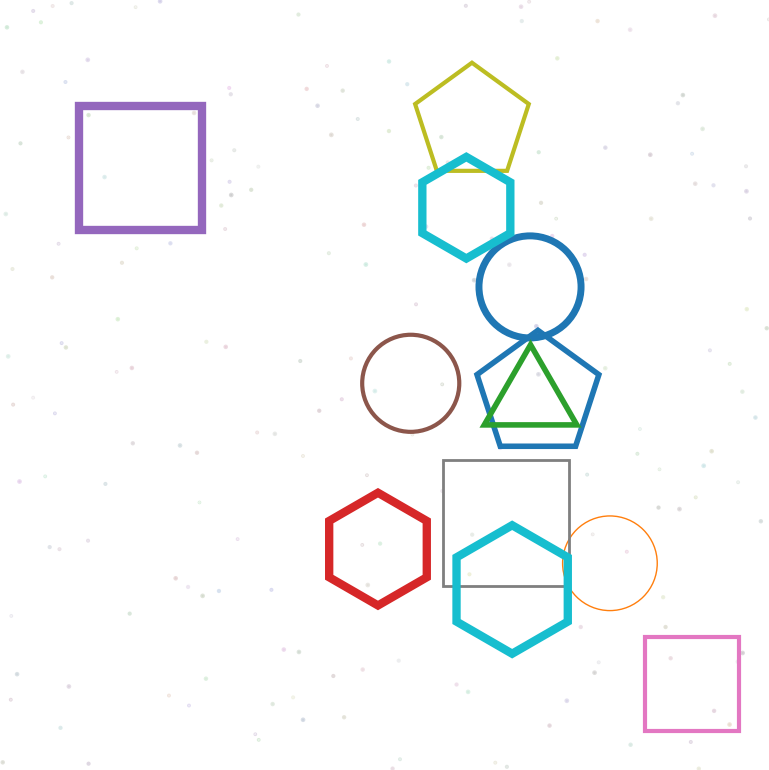[{"shape": "pentagon", "thickness": 2, "radius": 0.42, "center": [0.699, 0.488]}, {"shape": "circle", "thickness": 2.5, "radius": 0.33, "center": [0.688, 0.627]}, {"shape": "circle", "thickness": 0.5, "radius": 0.31, "center": [0.792, 0.268]}, {"shape": "triangle", "thickness": 2, "radius": 0.35, "center": [0.689, 0.483]}, {"shape": "hexagon", "thickness": 3, "radius": 0.37, "center": [0.491, 0.287]}, {"shape": "square", "thickness": 3, "radius": 0.4, "center": [0.183, 0.782]}, {"shape": "circle", "thickness": 1.5, "radius": 0.32, "center": [0.533, 0.502]}, {"shape": "square", "thickness": 1.5, "radius": 0.31, "center": [0.899, 0.111]}, {"shape": "square", "thickness": 1, "radius": 0.41, "center": [0.657, 0.32]}, {"shape": "pentagon", "thickness": 1.5, "radius": 0.39, "center": [0.613, 0.841]}, {"shape": "hexagon", "thickness": 3, "radius": 0.33, "center": [0.606, 0.73]}, {"shape": "hexagon", "thickness": 3, "radius": 0.42, "center": [0.665, 0.234]}]